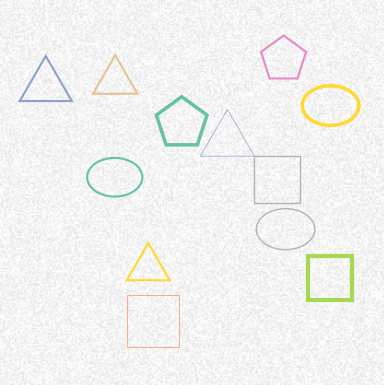[{"shape": "pentagon", "thickness": 2.5, "radius": 0.35, "center": [0.472, 0.68]}, {"shape": "oval", "thickness": 1.5, "radius": 0.36, "center": [0.298, 0.54]}, {"shape": "square", "thickness": 0.5, "radius": 0.34, "center": [0.398, 0.166]}, {"shape": "triangle", "thickness": 1.5, "radius": 0.39, "center": [0.119, 0.777]}, {"shape": "triangle", "thickness": 0.5, "radius": 0.41, "center": [0.591, 0.635]}, {"shape": "pentagon", "thickness": 1.5, "radius": 0.31, "center": [0.737, 0.846]}, {"shape": "square", "thickness": 3, "radius": 0.29, "center": [0.857, 0.278]}, {"shape": "oval", "thickness": 2.5, "radius": 0.37, "center": [0.859, 0.726]}, {"shape": "triangle", "thickness": 1.5, "radius": 0.32, "center": [0.385, 0.304]}, {"shape": "triangle", "thickness": 1.5, "radius": 0.33, "center": [0.299, 0.79]}, {"shape": "oval", "thickness": 1, "radius": 0.38, "center": [0.742, 0.405]}, {"shape": "square", "thickness": 1, "radius": 0.3, "center": [0.719, 0.534]}]